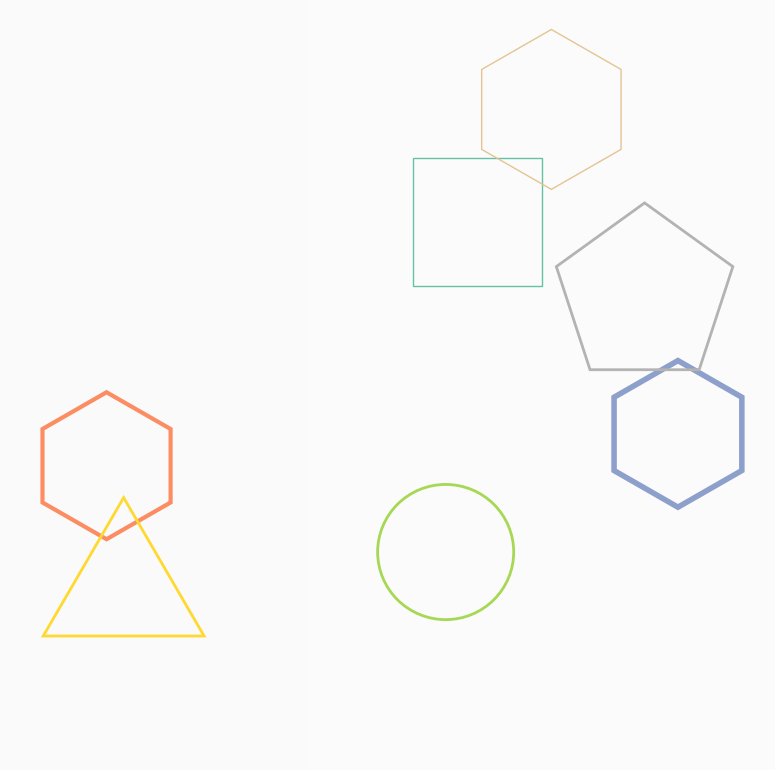[{"shape": "square", "thickness": 0.5, "radius": 0.41, "center": [0.616, 0.712]}, {"shape": "hexagon", "thickness": 1.5, "radius": 0.48, "center": [0.137, 0.395]}, {"shape": "hexagon", "thickness": 2, "radius": 0.48, "center": [0.875, 0.437]}, {"shape": "circle", "thickness": 1, "radius": 0.44, "center": [0.575, 0.283]}, {"shape": "triangle", "thickness": 1, "radius": 0.6, "center": [0.16, 0.234]}, {"shape": "hexagon", "thickness": 0.5, "radius": 0.52, "center": [0.711, 0.858]}, {"shape": "pentagon", "thickness": 1, "radius": 0.6, "center": [0.832, 0.617]}]